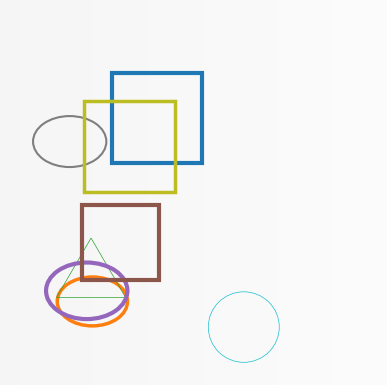[{"shape": "square", "thickness": 3, "radius": 0.58, "center": [0.406, 0.693]}, {"shape": "oval", "thickness": 2.5, "radius": 0.45, "center": [0.238, 0.217]}, {"shape": "triangle", "thickness": 0.5, "radius": 0.51, "center": [0.235, 0.279]}, {"shape": "oval", "thickness": 3, "radius": 0.52, "center": [0.224, 0.245]}, {"shape": "square", "thickness": 3, "radius": 0.49, "center": [0.311, 0.37]}, {"shape": "oval", "thickness": 1.5, "radius": 0.47, "center": [0.18, 0.632]}, {"shape": "square", "thickness": 2.5, "radius": 0.59, "center": [0.334, 0.619]}, {"shape": "circle", "thickness": 0.5, "radius": 0.46, "center": [0.629, 0.15]}]